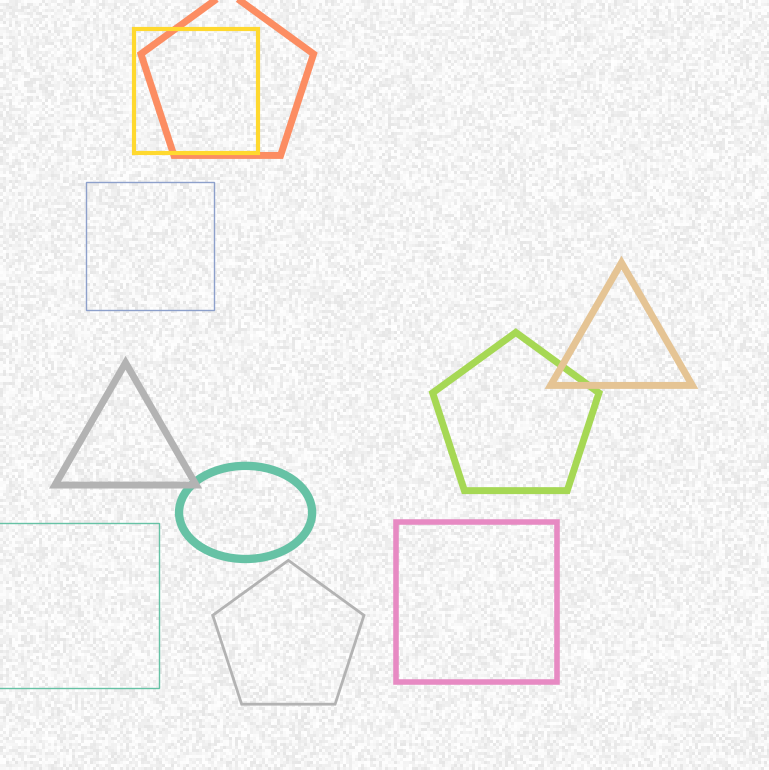[{"shape": "square", "thickness": 0.5, "radius": 0.54, "center": [0.1, 0.213]}, {"shape": "oval", "thickness": 3, "radius": 0.43, "center": [0.319, 0.335]}, {"shape": "pentagon", "thickness": 2.5, "radius": 0.59, "center": [0.295, 0.893]}, {"shape": "square", "thickness": 0.5, "radius": 0.42, "center": [0.194, 0.68]}, {"shape": "square", "thickness": 2, "radius": 0.52, "center": [0.619, 0.218]}, {"shape": "pentagon", "thickness": 2.5, "radius": 0.57, "center": [0.67, 0.455]}, {"shape": "square", "thickness": 1.5, "radius": 0.4, "center": [0.255, 0.882]}, {"shape": "triangle", "thickness": 2.5, "radius": 0.53, "center": [0.807, 0.553]}, {"shape": "pentagon", "thickness": 1, "radius": 0.52, "center": [0.375, 0.169]}, {"shape": "triangle", "thickness": 2.5, "radius": 0.53, "center": [0.163, 0.423]}]